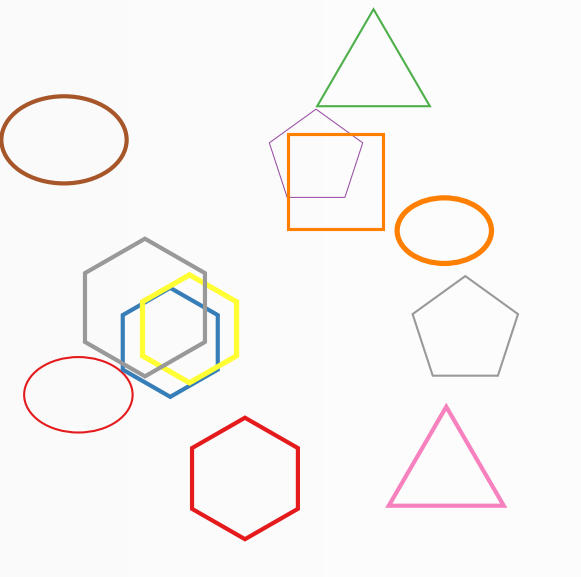[{"shape": "hexagon", "thickness": 2, "radius": 0.53, "center": [0.421, 0.171]}, {"shape": "oval", "thickness": 1, "radius": 0.47, "center": [0.135, 0.316]}, {"shape": "hexagon", "thickness": 2, "radius": 0.47, "center": [0.293, 0.406]}, {"shape": "triangle", "thickness": 1, "radius": 0.56, "center": [0.643, 0.871]}, {"shape": "pentagon", "thickness": 0.5, "radius": 0.42, "center": [0.544, 0.726]}, {"shape": "square", "thickness": 1.5, "radius": 0.41, "center": [0.577, 0.685]}, {"shape": "oval", "thickness": 2.5, "radius": 0.41, "center": [0.764, 0.6]}, {"shape": "hexagon", "thickness": 2.5, "radius": 0.47, "center": [0.326, 0.43]}, {"shape": "oval", "thickness": 2, "radius": 0.54, "center": [0.11, 0.757]}, {"shape": "triangle", "thickness": 2, "radius": 0.57, "center": [0.768, 0.181]}, {"shape": "hexagon", "thickness": 2, "radius": 0.6, "center": [0.249, 0.467]}, {"shape": "pentagon", "thickness": 1, "radius": 0.48, "center": [0.801, 0.426]}]